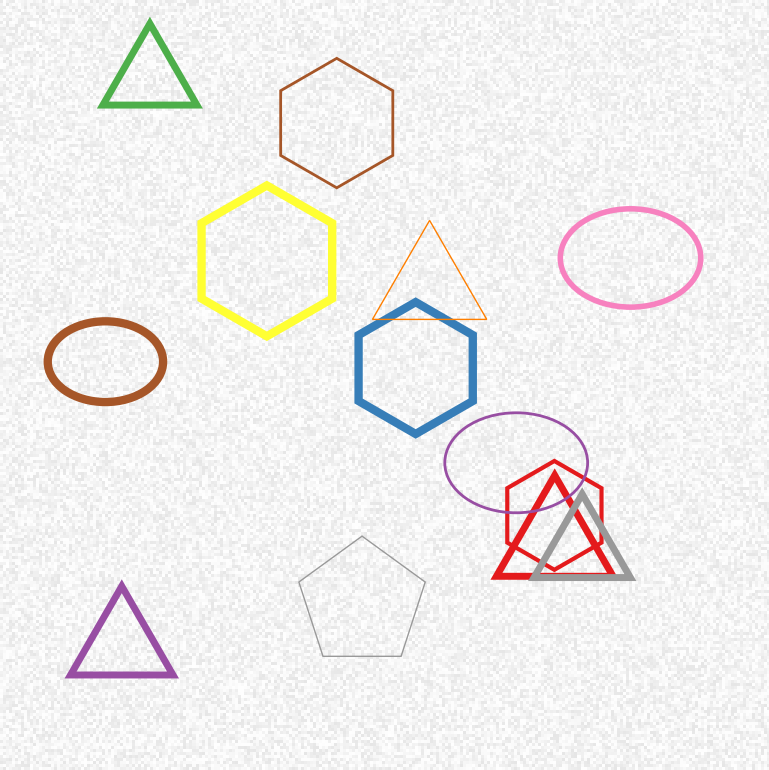[{"shape": "triangle", "thickness": 2.5, "radius": 0.44, "center": [0.72, 0.295]}, {"shape": "hexagon", "thickness": 1.5, "radius": 0.35, "center": [0.72, 0.331]}, {"shape": "hexagon", "thickness": 3, "radius": 0.43, "center": [0.54, 0.522]}, {"shape": "triangle", "thickness": 2.5, "radius": 0.35, "center": [0.195, 0.899]}, {"shape": "triangle", "thickness": 2.5, "radius": 0.38, "center": [0.158, 0.162]}, {"shape": "oval", "thickness": 1, "radius": 0.46, "center": [0.67, 0.399]}, {"shape": "triangle", "thickness": 0.5, "radius": 0.43, "center": [0.558, 0.628]}, {"shape": "hexagon", "thickness": 3, "radius": 0.49, "center": [0.347, 0.661]}, {"shape": "oval", "thickness": 3, "radius": 0.37, "center": [0.137, 0.53]}, {"shape": "hexagon", "thickness": 1, "radius": 0.42, "center": [0.437, 0.84]}, {"shape": "oval", "thickness": 2, "radius": 0.46, "center": [0.819, 0.665]}, {"shape": "triangle", "thickness": 2.5, "radius": 0.36, "center": [0.756, 0.286]}, {"shape": "pentagon", "thickness": 0.5, "radius": 0.43, "center": [0.47, 0.217]}]